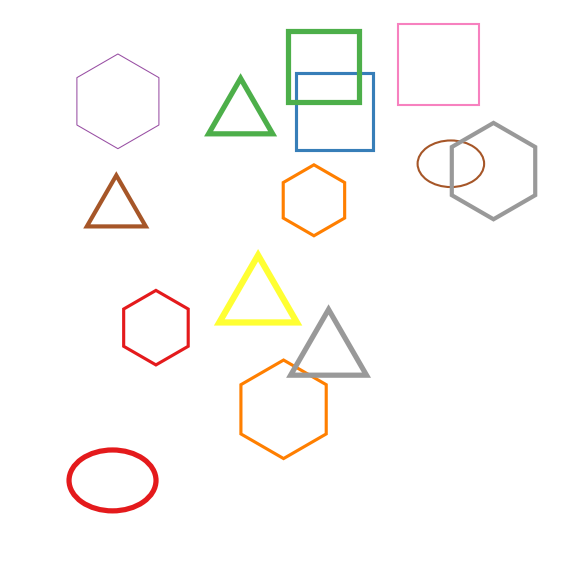[{"shape": "oval", "thickness": 2.5, "radius": 0.38, "center": [0.195, 0.167]}, {"shape": "hexagon", "thickness": 1.5, "radius": 0.32, "center": [0.27, 0.432]}, {"shape": "square", "thickness": 1.5, "radius": 0.33, "center": [0.579, 0.806]}, {"shape": "triangle", "thickness": 2.5, "radius": 0.32, "center": [0.417, 0.799]}, {"shape": "square", "thickness": 2.5, "radius": 0.31, "center": [0.561, 0.884]}, {"shape": "hexagon", "thickness": 0.5, "radius": 0.41, "center": [0.204, 0.824]}, {"shape": "hexagon", "thickness": 1.5, "radius": 0.31, "center": [0.544, 0.652]}, {"shape": "hexagon", "thickness": 1.5, "radius": 0.43, "center": [0.491, 0.29]}, {"shape": "triangle", "thickness": 3, "radius": 0.39, "center": [0.447, 0.48]}, {"shape": "triangle", "thickness": 2, "radius": 0.29, "center": [0.201, 0.637]}, {"shape": "oval", "thickness": 1, "radius": 0.29, "center": [0.781, 0.716]}, {"shape": "square", "thickness": 1, "radius": 0.35, "center": [0.76, 0.887]}, {"shape": "hexagon", "thickness": 2, "radius": 0.42, "center": [0.855, 0.703]}, {"shape": "triangle", "thickness": 2.5, "radius": 0.38, "center": [0.569, 0.387]}]